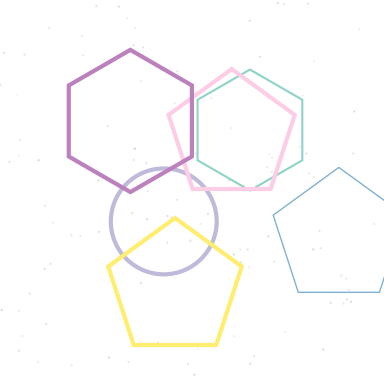[{"shape": "hexagon", "thickness": 1.5, "radius": 0.79, "center": [0.649, 0.662]}, {"shape": "circle", "thickness": 3, "radius": 0.69, "center": [0.425, 0.425]}, {"shape": "pentagon", "thickness": 1, "radius": 0.9, "center": [0.88, 0.386]}, {"shape": "pentagon", "thickness": 3, "radius": 0.86, "center": [0.602, 0.648]}, {"shape": "hexagon", "thickness": 3, "radius": 0.92, "center": [0.339, 0.686]}, {"shape": "pentagon", "thickness": 3, "radius": 0.91, "center": [0.455, 0.251]}]